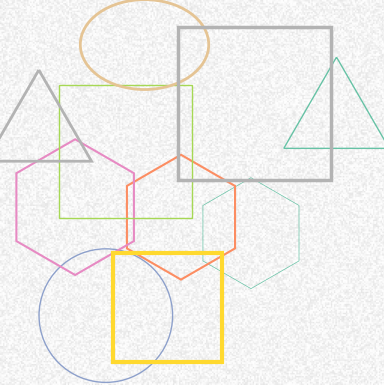[{"shape": "hexagon", "thickness": 0.5, "radius": 0.72, "center": [0.652, 0.394]}, {"shape": "triangle", "thickness": 1, "radius": 0.79, "center": [0.874, 0.694]}, {"shape": "hexagon", "thickness": 1.5, "radius": 0.81, "center": [0.47, 0.436]}, {"shape": "circle", "thickness": 1, "radius": 0.87, "center": [0.275, 0.18]}, {"shape": "hexagon", "thickness": 1.5, "radius": 0.88, "center": [0.195, 0.462]}, {"shape": "square", "thickness": 1, "radius": 0.86, "center": [0.325, 0.606]}, {"shape": "square", "thickness": 3, "radius": 0.71, "center": [0.435, 0.201]}, {"shape": "oval", "thickness": 2, "radius": 0.83, "center": [0.375, 0.884]}, {"shape": "triangle", "thickness": 2, "radius": 0.79, "center": [0.101, 0.66]}, {"shape": "square", "thickness": 2.5, "radius": 1.0, "center": [0.66, 0.732]}]